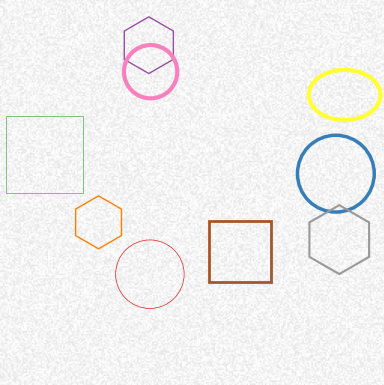[{"shape": "circle", "thickness": 0.5, "radius": 0.44, "center": [0.389, 0.288]}, {"shape": "circle", "thickness": 2.5, "radius": 0.5, "center": [0.872, 0.549]}, {"shape": "square", "thickness": 0.5, "radius": 0.5, "center": [0.116, 0.599]}, {"shape": "hexagon", "thickness": 1, "radius": 0.37, "center": [0.387, 0.883]}, {"shape": "hexagon", "thickness": 1, "radius": 0.34, "center": [0.256, 0.422]}, {"shape": "oval", "thickness": 3, "radius": 0.47, "center": [0.895, 0.753]}, {"shape": "square", "thickness": 2, "radius": 0.4, "center": [0.623, 0.348]}, {"shape": "circle", "thickness": 3, "radius": 0.35, "center": [0.391, 0.814]}, {"shape": "hexagon", "thickness": 1.5, "radius": 0.45, "center": [0.881, 0.378]}]